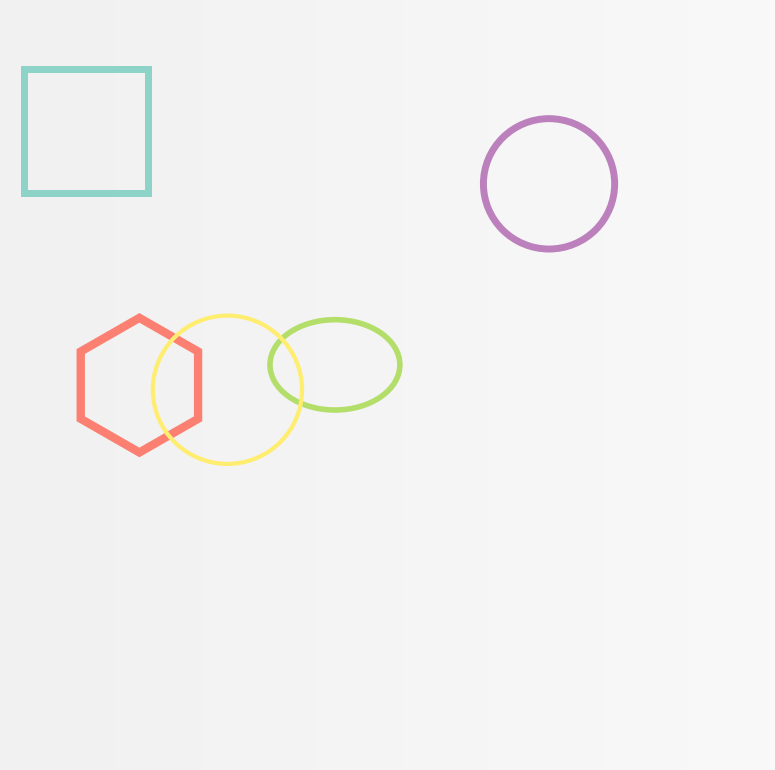[{"shape": "square", "thickness": 2.5, "radius": 0.4, "center": [0.111, 0.83]}, {"shape": "hexagon", "thickness": 3, "radius": 0.44, "center": [0.18, 0.5]}, {"shape": "oval", "thickness": 2, "radius": 0.42, "center": [0.432, 0.526]}, {"shape": "circle", "thickness": 2.5, "radius": 0.42, "center": [0.708, 0.761]}, {"shape": "circle", "thickness": 1.5, "radius": 0.48, "center": [0.293, 0.494]}]